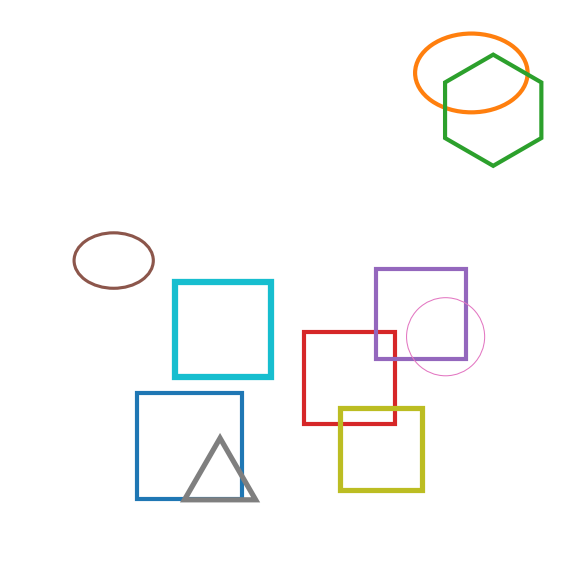[{"shape": "square", "thickness": 2, "radius": 0.46, "center": [0.328, 0.226]}, {"shape": "oval", "thickness": 2, "radius": 0.49, "center": [0.816, 0.873]}, {"shape": "hexagon", "thickness": 2, "radius": 0.48, "center": [0.854, 0.808]}, {"shape": "square", "thickness": 2, "radius": 0.39, "center": [0.606, 0.344]}, {"shape": "square", "thickness": 2, "radius": 0.39, "center": [0.729, 0.456]}, {"shape": "oval", "thickness": 1.5, "radius": 0.34, "center": [0.197, 0.548]}, {"shape": "circle", "thickness": 0.5, "radius": 0.34, "center": [0.772, 0.416]}, {"shape": "triangle", "thickness": 2.5, "radius": 0.36, "center": [0.381, 0.169]}, {"shape": "square", "thickness": 2.5, "radius": 0.35, "center": [0.659, 0.222]}, {"shape": "square", "thickness": 3, "radius": 0.41, "center": [0.386, 0.429]}]